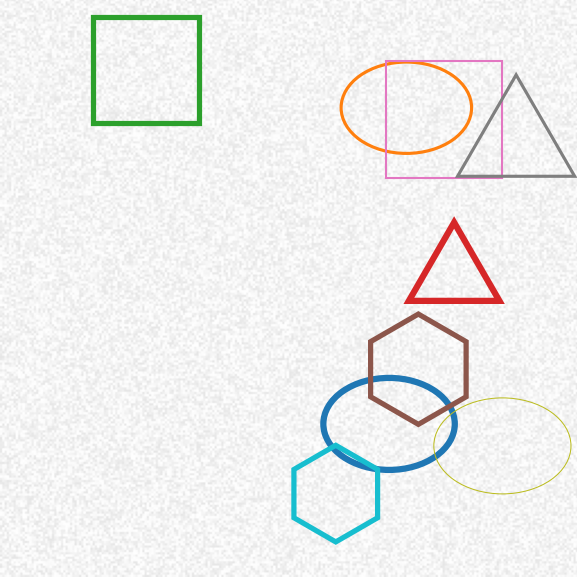[{"shape": "oval", "thickness": 3, "radius": 0.57, "center": [0.674, 0.265]}, {"shape": "oval", "thickness": 1.5, "radius": 0.56, "center": [0.704, 0.813]}, {"shape": "square", "thickness": 2.5, "radius": 0.46, "center": [0.253, 0.878]}, {"shape": "triangle", "thickness": 3, "radius": 0.45, "center": [0.786, 0.523]}, {"shape": "hexagon", "thickness": 2.5, "radius": 0.48, "center": [0.724, 0.36]}, {"shape": "square", "thickness": 1, "radius": 0.5, "center": [0.769, 0.793]}, {"shape": "triangle", "thickness": 1.5, "radius": 0.59, "center": [0.894, 0.752]}, {"shape": "oval", "thickness": 0.5, "radius": 0.59, "center": [0.87, 0.227]}, {"shape": "hexagon", "thickness": 2.5, "radius": 0.42, "center": [0.581, 0.144]}]